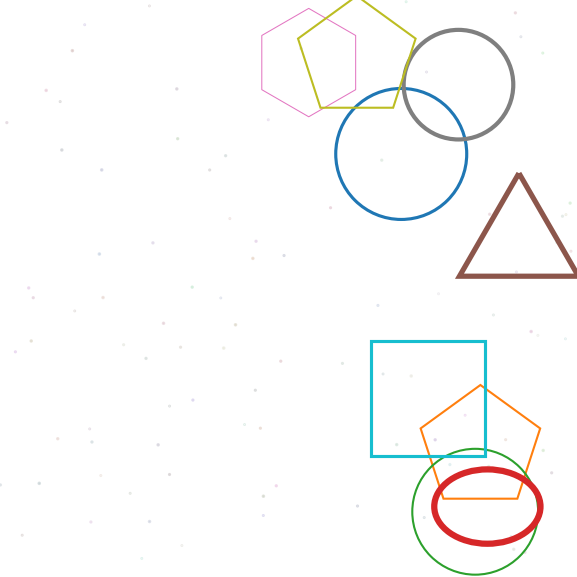[{"shape": "circle", "thickness": 1.5, "radius": 0.57, "center": [0.695, 0.733]}, {"shape": "pentagon", "thickness": 1, "radius": 0.54, "center": [0.832, 0.224]}, {"shape": "circle", "thickness": 1, "radius": 0.54, "center": [0.823, 0.113]}, {"shape": "oval", "thickness": 3, "radius": 0.46, "center": [0.844, 0.122]}, {"shape": "triangle", "thickness": 2.5, "radius": 0.59, "center": [0.899, 0.58]}, {"shape": "hexagon", "thickness": 0.5, "radius": 0.47, "center": [0.535, 0.891]}, {"shape": "circle", "thickness": 2, "radius": 0.47, "center": [0.794, 0.853]}, {"shape": "pentagon", "thickness": 1, "radius": 0.54, "center": [0.618, 0.899]}, {"shape": "square", "thickness": 1.5, "radius": 0.5, "center": [0.741, 0.309]}]